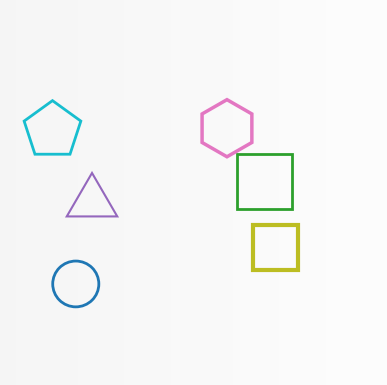[{"shape": "circle", "thickness": 2, "radius": 0.3, "center": [0.196, 0.262]}, {"shape": "square", "thickness": 2, "radius": 0.36, "center": [0.682, 0.529]}, {"shape": "triangle", "thickness": 1.5, "radius": 0.38, "center": [0.237, 0.475]}, {"shape": "hexagon", "thickness": 2.5, "radius": 0.37, "center": [0.586, 0.667]}, {"shape": "square", "thickness": 3, "radius": 0.29, "center": [0.711, 0.357]}, {"shape": "pentagon", "thickness": 2, "radius": 0.38, "center": [0.135, 0.662]}]